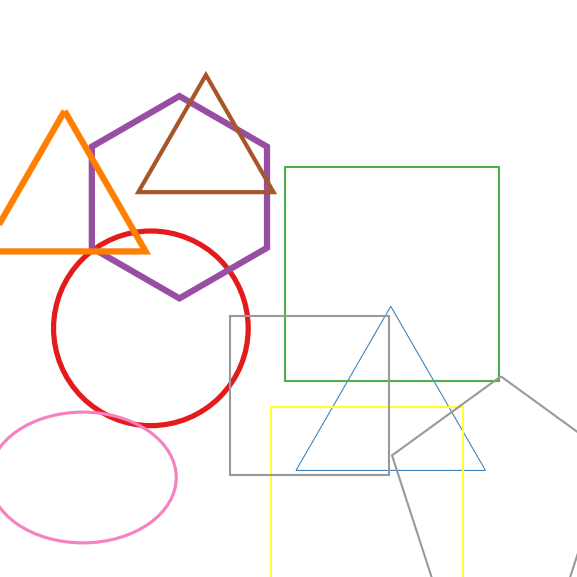[{"shape": "circle", "thickness": 2.5, "radius": 0.84, "center": [0.261, 0.431]}, {"shape": "triangle", "thickness": 0.5, "radius": 0.95, "center": [0.677, 0.279]}, {"shape": "square", "thickness": 1, "radius": 0.93, "center": [0.678, 0.524]}, {"shape": "hexagon", "thickness": 3, "radius": 0.88, "center": [0.311, 0.658]}, {"shape": "triangle", "thickness": 3, "radius": 0.81, "center": [0.112, 0.645]}, {"shape": "square", "thickness": 1, "radius": 0.83, "center": [0.636, 0.128]}, {"shape": "triangle", "thickness": 2, "radius": 0.68, "center": [0.357, 0.734]}, {"shape": "oval", "thickness": 1.5, "radius": 0.81, "center": [0.143, 0.172]}, {"shape": "pentagon", "thickness": 1, "radius": 0.99, "center": [0.867, 0.149]}, {"shape": "square", "thickness": 1, "radius": 0.69, "center": [0.536, 0.314]}]